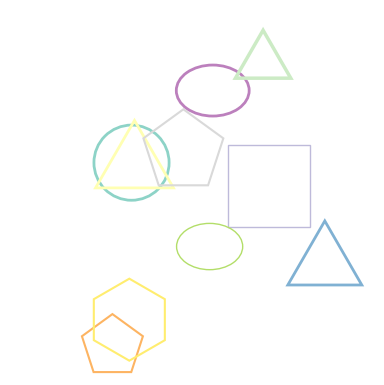[{"shape": "circle", "thickness": 2, "radius": 0.49, "center": [0.342, 0.577]}, {"shape": "triangle", "thickness": 2, "radius": 0.58, "center": [0.349, 0.57]}, {"shape": "square", "thickness": 1, "radius": 0.53, "center": [0.698, 0.516]}, {"shape": "triangle", "thickness": 2, "radius": 0.55, "center": [0.844, 0.315]}, {"shape": "pentagon", "thickness": 1.5, "radius": 0.42, "center": [0.292, 0.101]}, {"shape": "oval", "thickness": 1, "radius": 0.43, "center": [0.544, 0.36]}, {"shape": "pentagon", "thickness": 1.5, "radius": 0.55, "center": [0.476, 0.607]}, {"shape": "oval", "thickness": 2, "radius": 0.47, "center": [0.553, 0.765]}, {"shape": "triangle", "thickness": 2.5, "radius": 0.41, "center": [0.683, 0.838]}, {"shape": "hexagon", "thickness": 1.5, "radius": 0.53, "center": [0.336, 0.17]}]